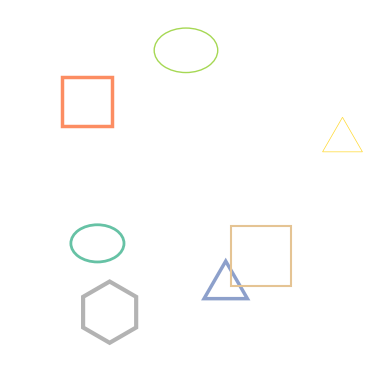[{"shape": "oval", "thickness": 2, "radius": 0.34, "center": [0.253, 0.368]}, {"shape": "square", "thickness": 2.5, "radius": 0.32, "center": [0.225, 0.736]}, {"shape": "triangle", "thickness": 2.5, "radius": 0.32, "center": [0.586, 0.257]}, {"shape": "oval", "thickness": 1, "radius": 0.41, "center": [0.483, 0.869]}, {"shape": "triangle", "thickness": 0.5, "radius": 0.3, "center": [0.89, 0.636]}, {"shape": "square", "thickness": 1.5, "radius": 0.39, "center": [0.678, 0.335]}, {"shape": "hexagon", "thickness": 3, "radius": 0.4, "center": [0.285, 0.189]}]